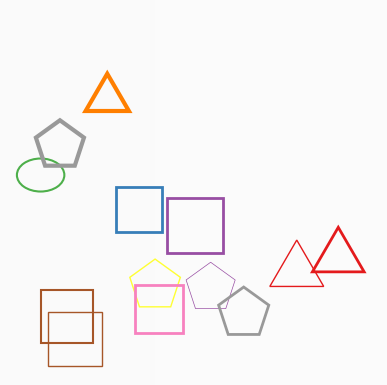[{"shape": "triangle", "thickness": 1, "radius": 0.4, "center": [0.766, 0.296]}, {"shape": "triangle", "thickness": 2, "radius": 0.39, "center": [0.873, 0.332]}, {"shape": "square", "thickness": 2, "radius": 0.3, "center": [0.36, 0.456]}, {"shape": "oval", "thickness": 1.5, "radius": 0.31, "center": [0.105, 0.545]}, {"shape": "square", "thickness": 2, "radius": 0.36, "center": [0.503, 0.414]}, {"shape": "pentagon", "thickness": 0.5, "radius": 0.33, "center": [0.544, 0.252]}, {"shape": "triangle", "thickness": 3, "radius": 0.32, "center": [0.277, 0.744]}, {"shape": "pentagon", "thickness": 1, "radius": 0.34, "center": [0.4, 0.259]}, {"shape": "square", "thickness": 1, "radius": 0.35, "center": [0.193, 0.119]}, {"shape": "square", "thickness": 1.5, "radius": 0.34, "center": [0.173, 0.178]}, {"shape": "square", "thickness": 2, "radius": 0.31, "center": [0.41, 0.198]}, {"shape": "pentagon", "thickness": 2, "radius": 0.34, "center": [0.629, 0.186]}, {"shape": "pentagon", "thickness": 3, "radius": 0.33, "center": [0.155, 0.622]}]